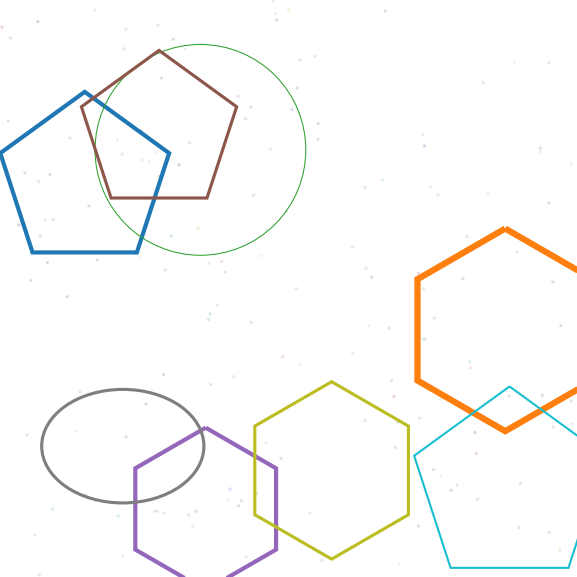[{"shape": "pentagon", "thickness": 2, "radius": 0.77, "center": [0.147, 0.686]}, {"shape": "hexagon", "thickness": 3, "radius": 0.88, "center": [0.875, 0.428]}, {"shape": "circle", "thickness": 0.5, "radius": 0.91, "center": [0.347, 0.74]}, {"shape": "hexagon", "thickness": 2, "radius": 0.7, "center": [0.356, 0.118]}, {"shape": "pentagon", "thickness": 1.5, "radius": 0.71, "center": [0.275, 0.771]}, {"shape": "oval", "thickness": 1.5, "radius": 0.7, "center": [0.213, 0.227]}, {"shape": "hexagon", "thickness": 1.5, "radius": 0.77, "center": [0.574, 0.185]}, {"shape": "pentagon", "thickness": 1, "radius": 0.87, "center": [0.882, 0.156]}]